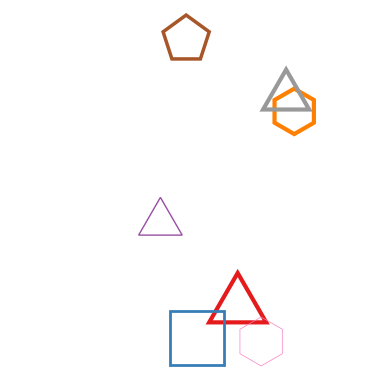[{"shape": "triangle", "thickness": 3, "radius": 0.43, "center": [0.617, 0.205]}, {"shape": "square", "thickness": 2, "radius": 0.35, "center": [0.513, 0.123]}, {"shape": "triangle", "thickness": 1, "radius": 0.33, "center": [0.417, 0.422]}, {"shape": "hexagon", "thickness": 3, "radius": 0.3, "center": [0.764, 0.711]}, {"shape": "pentagon", "thickness": 2.5, "radius": 0.31, "center": [0.484, 0.898]}, {"shape": "hexagon", "thickness": 0.5, "radius": 0.32, "center": [0.678, 0.113]}, {"shape": "triangle", "thickness": 3, "radius": 0.35, "center": [0.743, 0.75]}]